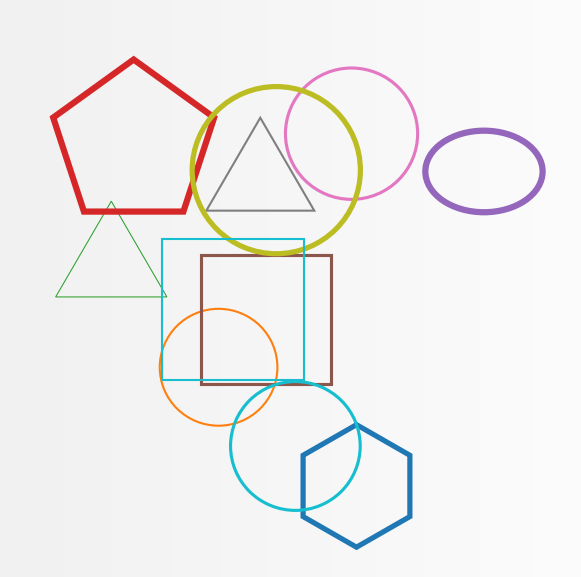[{"shape": "hexagon", "thickness": 2.5, "radius": 0.53, "center": [0.613, 0.158]}, {"shape": "circle", "thickness": 1, "radius": 0.51, "center": [0.376, 0.363]}, {"shape": "triangle", "thickness": 0.5, "radius": 0.55, "center": [0.191, 0.54]}, {"shape": "pentagon", "thickness": 3, "radius": 0.73, "center": [0.23, 0.751]}, {"shape": "oval", "thickness": 3, "radius": 0.5, "center": [0.833, 0.702]}, {"shape": "square", "thickness": 1.5, "radius": 0.56, "center": [0.458, 0.446]}, {"shape": "circle", "thickness": 1.5, "radius": 0.57, "center": [0.605, 0.768]}, {"shape": "triangle", "thickness": 1, "radius": 0.54, "center": [0.448, 0.688]}, {"shape": "circle", "thickness": 2.5, "radius": 0.72, "center": [0.475, 0.705]}, {"shape": "circle", "thickness": 1.5, "radius": 0.56, "center": [0.508, 0.227]}, {"shape": "square", "thickness": 1, "radius": 0.61, "center": [0.402, 0.463]}]